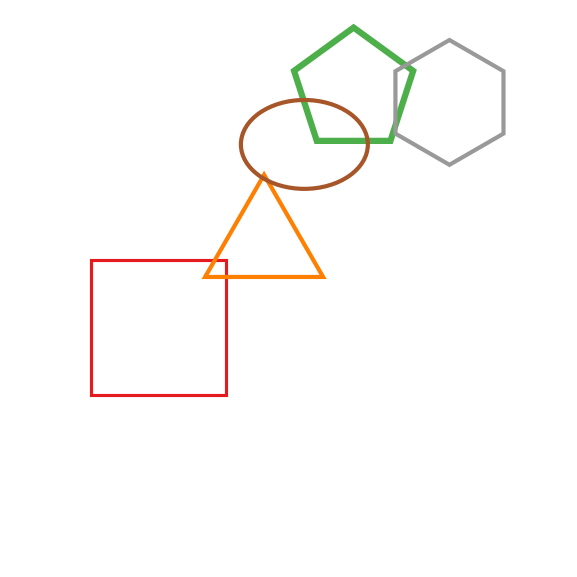[{"shape": "square", "thickness": 1.5, "radius": 0.58, "center": [0.274, 0.433]}, {"shape": "pentagon", "thickness": 3, "radius": 0.54, "center": [0.612, 0.843]}, {"shape": "triangle", "thickness": 2, "radius": 0.59, "center": [0.457, 0.579]}, {"shape": "oval", "thickness": 2, "radius": 0.55, "center": [0.527, 0.749]}, {"shape": "hexagon", "thickness": 2, "radius": 0.54, "center": [0.778, 0.822]}]